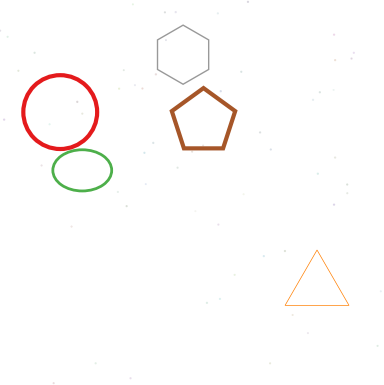[{"shape": "circle", "thickness": 3, "radius": 0.48, "center": [0.156, 0.709]}, {"shape": "oval", "thickness": 2, "radius": 0.38, "center": [0.214, 0.557]}, {"shape": "triangle", "thickness": 0.5, "radius": 0.48, "center": [0.823, 0.255]}, {"shape": "pentagon", "thickness": 3, "radius": 0.43, "center": [0.529, 0.685]}, {"shape": "hexagon", "thickness": 1, "radius": 0.38, "center": [0.476, 0.858]}]